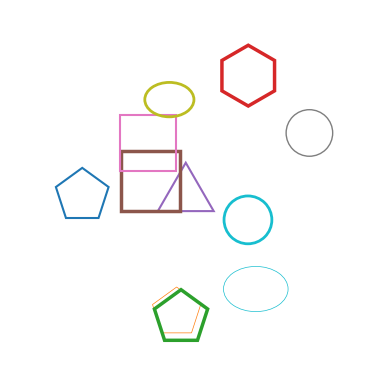[{"shape": "pentagon", "thickness": 1.5, "radius": 0.36, "center": [0.214, 0.492]}, {"shape": "pentagon", "thickness": 0.5, "radius": 0.33, "center": [0.459, 0.189]}, {"shape": "pentagon", "thickness": 2.5, "radius": 0.36, "center": [0.47, 0.175]}, {"shape": "hexagon", "thickness": 2.5, "radius": 0.39, "center": [0.645, 0.804]}, {"shape": "triangle", "thickness": 1.5, "radius": 0.42, "center": [0.483, 0.494]}, {"shape": "square", "thickness": 2.5, "radius": 0.39, "center": [0.391, 0.529]}, {"shape": "square", "thickness": 1.5, "radius": 0.36, "center": [0.385, 0.629]}, {"shape": "circle", "thickness": 1, "radius": 0.3, "center": [0.804, 0.655]}, {"shape": "oval", "thickness": 2, "radius": 0.32, "center": [0.44, 0.741]}, {"shape": "oval", "thickness": 0.5, "radius": 0.42, "center": [0.664, 0.249]}, {"shape": "circle", "thickness": 2, "radius": 0.31, "center": [0.644, 0.429]}]